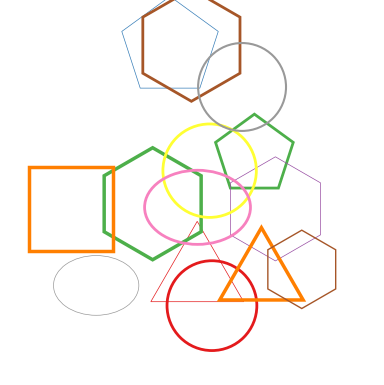[{"shape": "circle", "thickness": 2, "radius": 0.58, "center": [0.55, 0.206]}, {"shape": "triangle", "thickness": 0.5, "radius": 0.7, "center": [0.512, 0.286]}, {"shape": "pentagon", "thickness": 0.5, "radius": 0.66, "center": [0.442, 0.878]}, {"shape": "pentagon", "thickness": 2, "radius": 0.53, "center": [0.661, 0.597]}, {"shape": "hexagon", "thickness": 2.5, "radius": 0.73, "center": [0.397, 0.471]}, {"shape": "hexagon", "thickness": 0.5, "radius": 0.68, "center": [0.715, 0.458]}, {"shape": "square", "thickness": 2.5, "radius": 0.55, "center": [0.185, 0.457]}, {"shape": "triangle", "thickness": 2.5, "radius": 0.63, "center": [0.679, 0.283]}, {"shape": "circle", "thickness": 2, "radius": 0.61, "center": [0.544, 0.557]}, {"shape": "hexagon", "thickness": 2, "radius": 0.73, "center": [0.497, 0.883]}, {"shape": "hexagon", "thickness": 1, "radius": 0.51, "center": [0.784, 0.3]}, {"shape": "oval", "thickness": 2, "radius": 0.69, "center": [0.513, 0.462]}, {"shape": "circle", "thickness": 1.5, "radius": 0.57, "center": [0.629, 0.774]}, {"shape": "oval", "thickness": 0.5, "radius": 0.55, "center": [0.25, 0.259]}]